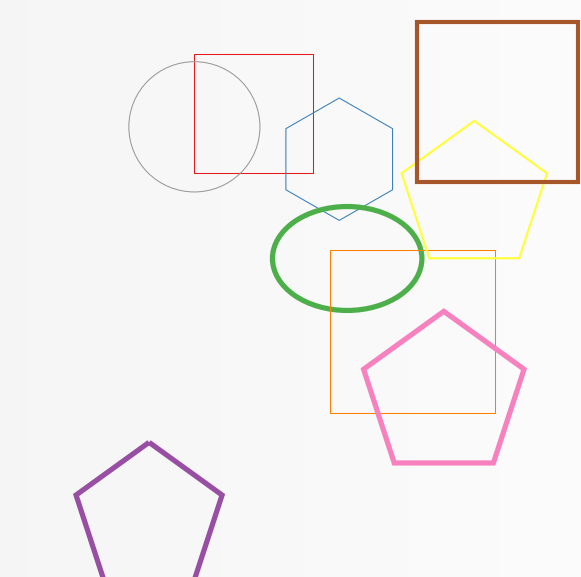[{"shape": "square", "thickness": 0.5, "radius": 0.51, "center": [0.436, 0.802]}, {"shape": "hexagon", "thickness": 0.5, "radius": 0.53, "center": [0.584, 0.723]}, {"shape": "oval", "thickness": 2.5, "radius": 0.64, "center": [0.597, 0.552]}, {"shape": "pentagon", "thickness": 2.5, "radius": 0.66, "center": [0.256, 0.101]}, {"shape": "square", "thickness": 0.5, "radius": 0.71, "center": [0.71, 0.425]}, {"shape": "pentagon", "thickness": 1, "radius": 0.66, "center": [0.816, 0.658]}, {"shape": "square", "thickness": 2, "radius": 0.69, "center": [0.856, 0.822]}, {"shape": "pentagon", "thickness": 2.5, "radius": 0.73, "center": [0.764, 0.315]}, {"shape": "circle", "thickness": 0.5, "radius": 0.56, "center": [0.334, 0.78]}]